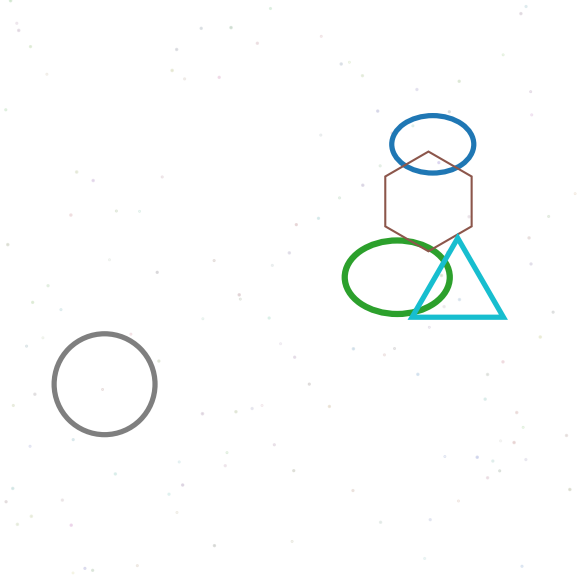[{"shape": "oval", "thickness": 2.5, "radius": 0.36, "center": [0.749, 0.749]}, {"shape": "oval", "thickness": 3, "radius": 0.45, "center": [0.688, 0.519]}, {"shape": "hexagon", "thickness": 1, "radius": 0.43, "center": [0.742, 0.65]}, {"shape": "circle", "thickness": 2.5, "radius": 0.44, "center": [0.181, 0.334]}, {"shape": "triangle", "thickness": 2.5, "radius": 0.46, "center": [0.793, 0.496]}]